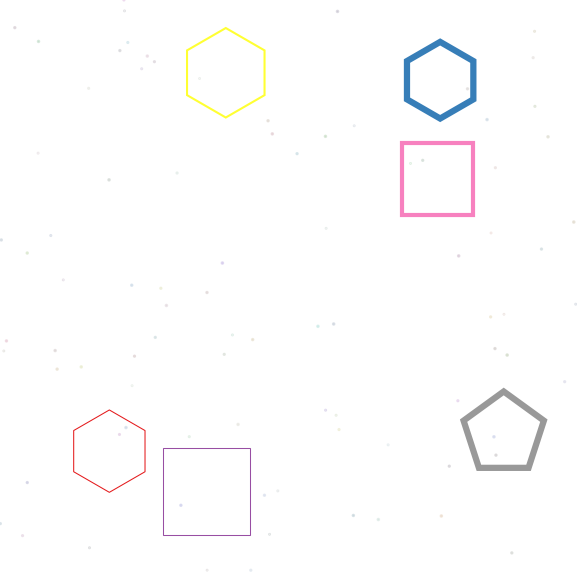[{"shape": "hexagon", "thickness": 0.5, "radius": 0.36, "center": [0.189, 0.218]}, {"shape": "hexagon", "thickness": 3, "radius": 0.33, "center": [0.762, 0.86]}, {"shape": "square", "thickness": 0.5, "radius": 0.37, "center": [0.358, 0.148]}, {"shape": "hexagon", "thickness": 1, "radius": 0.39, "center": [0.391, 0.873]}, {"shape": "square", "thickness": 2, "radius": 0.31, "center": [0.758, 0.689]}, {"shape": "pentagon", "thickness": 3, "radius": 0.37, "center": [0.872, 0.248]}]